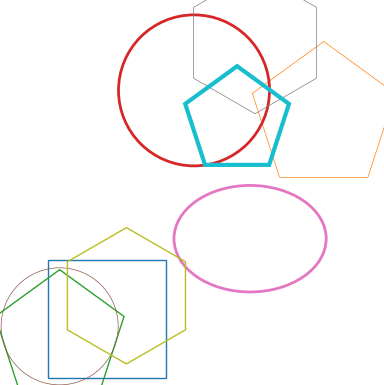[{"shape": "square", "thickness": 1, "radius": 0.77, "center": [0.278, 0.172]}, {"shape": "pentagon", "thickness": 0.5, "radius": 0.98, "center": [0.841, 0.697]}, {"shape": "pentagon", "thickness": 1, "radius": 0.88, "center": [0.155, 0.124]}, {"shape": "circle", "thickness": 2, "radius": 0.98, "center": [0.504, 0.765]}, {"shape": "circle", "thickness": 0.5, "radius": 0.76, "center": [0.155, 0.152]}, {"shape": "oval", "thickness": 2, "radius": 0.99, "center": [0.65, 0.38]}, {"shape": "hexagon", "thickness": 0.5, "radius": 0.92, "center": [0.662, 0.889]}, {"shape": "hexagon", "thickness": 1, "radius": 0.89, "center": [0.328, 0.232]}, {"shape": "pentagon", "thickness": 3, "radius": 0.71, "center": [0.616, 0.686]}]